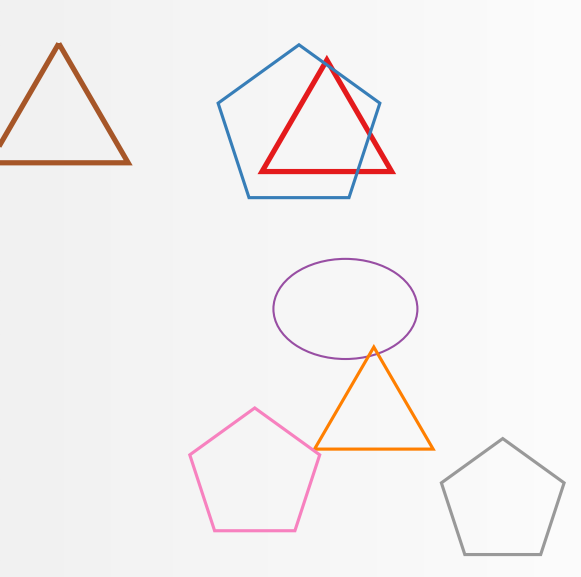[{"shape": "triangle", "thickness": 2.5, "radius": 0.64, "center": [0.562, 0.766]}, {"shape": "pentagon", "thickness": 1.5, "radius": 0.73, "center": [0.514, 0.775]}, {"shape": "oval", "thickness": 1, "radius": 0.62, "center": [0.594, 0.464]}, {"shape": "triangle", "thickness": 1.5, "radius": 0.59, "center": [0.643, 0.28]}, {"shape": "triangle", "thickness": 2.5, "radius": 0.69, "center": [0.101, 0.786]}, {"shape": "pentagon", "thickness": 1.5, "radius": 0.59, "center": [0.438, 0.175]}, {"shape": "pentagon", "thickness": 1.5, "radius": 0.56, "center": [0.865, 0.129]}]